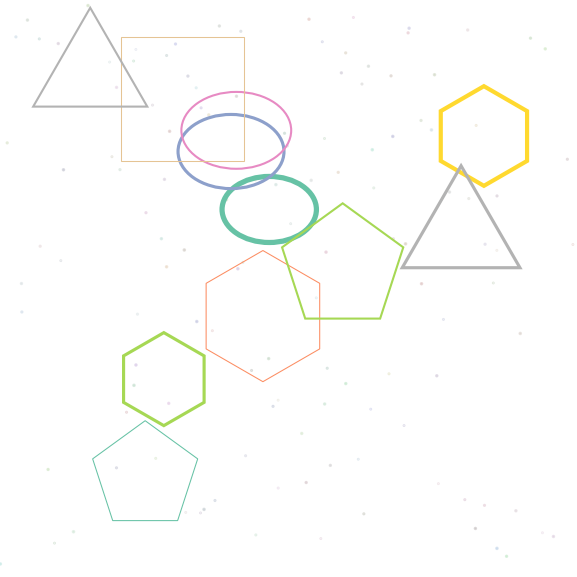[{"shape": "pentagon", "thickness": 0.5, "radius": 0.48, "center": [0.251, 0.175]}, {"shape": "oval", "thickness": 2.5, "radius": 0.41, "center": [0.466, 0.636]}, {"shape": "hexagon", "thickness": 0.5, "radius": 0.57, "center": [0.455, 0.452]}, {"shape": "oval", "thickness": 1.5, "radius": 0.46, "center": [0.4, 0.737]}, {"shape": "oval", "thickness": 1, "radius": 0.48, "center": [0.409, 0.773]}, {"shape": "pentagon", "thickness": 1, "radius": 0.55, "center": [0.593, 0.537]}, {"shape": "hexagon", "thickness": 1.5, "radius": 0.4, "center": [0.284, 0.343]}, {"shape": "hexagon", "thickness": 2, "radius": 0.43, "center": [0.838, 0.764]}, {"shape": "square", "thickness": 0.5, "radius": 0.53, "center": [0.316, 0.827]}, {"shape": "triangle", "thickness": 1.5, "radius": 0.59, "center": [0.798, 0.594]}, {"shape": "triangle", "thickness": 1, "radius": 0.57, "center": [0.156, 0.872]}]